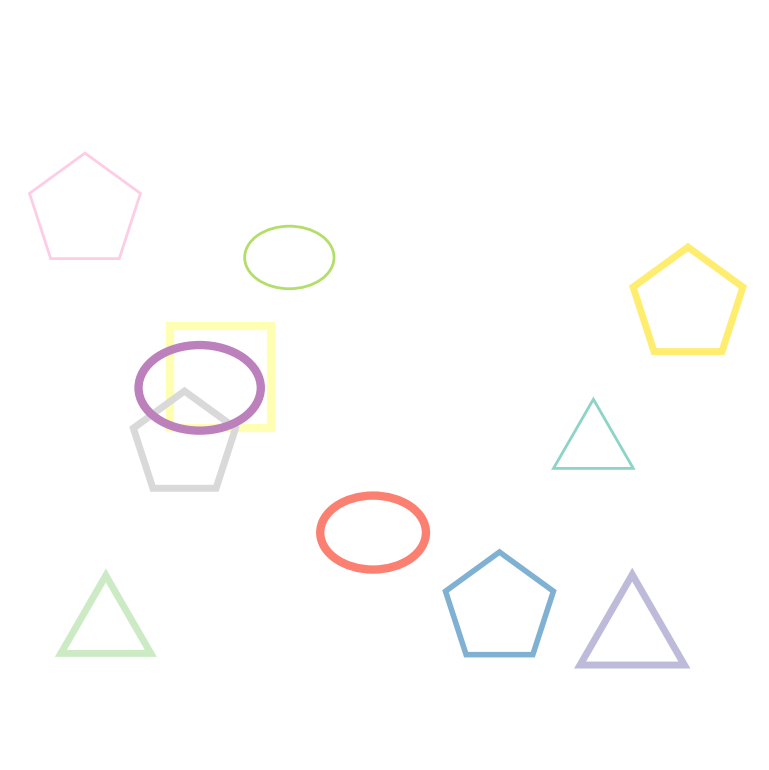[{"shape": "triangle", "thickness": 1, "radius": 0.3, "center": [0.771, 0.422]}, {"shape": "square", "thickness": 3, "radius": 0.33, "center": [0.286, 0.51]}, {"shape": "triangle", "thickness": 2.5, "radius": 0.39, "center": [0.821, 0.175]}, {"shape": "oval", "thickness": 3, "radius": 0.34, "center": [0.485, 0.308]}, {"shape": "pentagon", "thickness": 2, "radius": 0.37, "center": [0.649, 0.209]}, {"shape": "oval", "thickness": 1, "radius": 0.29, "center": [0.376, 0.666]}, {"shape": "pentagon", "thickness": 1, "radius": 0.38, "center": [0.11, 0.725]}, {"shape": "pentagon", "thickness": 2.5, "radius": 0.35, "center": [0.24, 0.422]}, {"shape": "oval", "thickness": 3, "radius": 0.4, "center": [0.259, 0.496]}, {"shape": "triangle", "thickness": 2.5, "radius": 0.34, "center": [0.137, 0.185]}, {"shape": "pentagon", "thickness": 2.5, "radius": 0.37, "center": [0.893, 0.604]}]